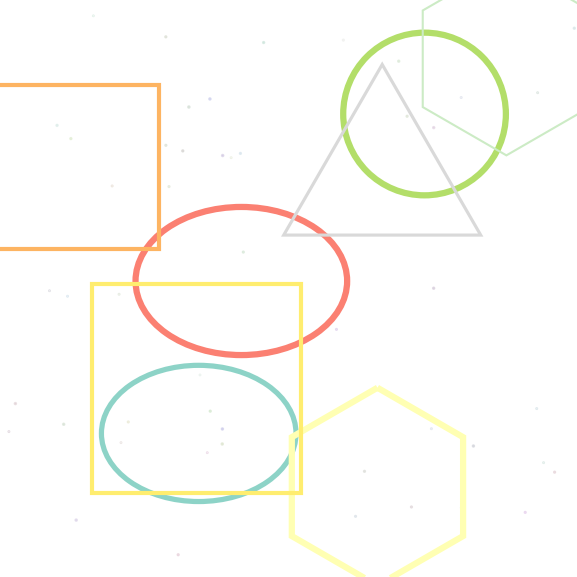[{"shape": "oval", "thickness": 2.5, "radius": 0.84, "center": [0.344, 0.249]}, {"shape": "hexagon", "thickness": 3, "radius": 0.86, "center": [0.654, 0.157]}, {"shape": "oval", "thickness": 3, "radius": 0.92, "center": [0.418, 0.513]}, {"shape": "square", "thickness": 2, "radius": 0.71, "center": [0.133, 0.71]}, {"shape": "circle", "thickness": 3, "radius": 0.7, "center": [0.735, 0.802]}, {"shape": "triangle", "thickness": 1.5, "radius": 0.98, "center": [0.662, 0.691]}, {"shape": "hexagon", "thickness": 1, "radius": 0.84, "center": [0.877, 0.897]}, {"shape": "square", "thickness": 2, "radius": 0.9, "center": [0.34, 0.327]}]